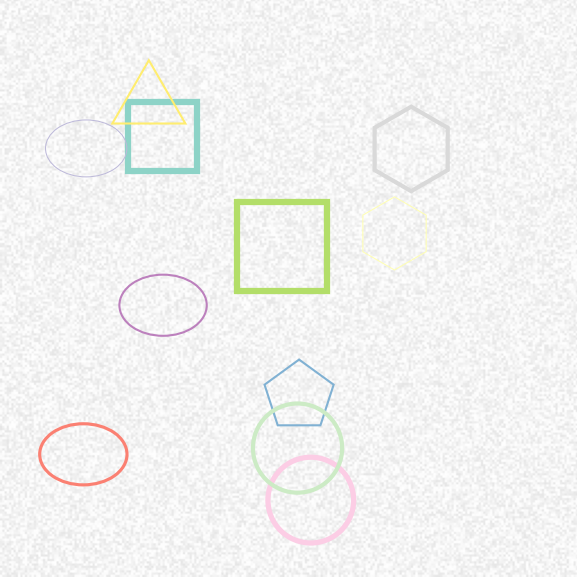[{"shape": "square", "thickness": 3, "radius": 0.3, "center": [0.281, 0.763]}, {"shape": "hexagon", "thickness": 0.5, "radius": 0.32, "center": [0.683, 0.595]}, {"shape": "oval", "thickness": 0.5, "radius": 0.35, "center": [0.149, 0.742]}, {"shape": "oval", "thickness": 1.5, "radius": 0.38, "center": [0.144, 0.212]}, {"shape": "pentagon", "thickness": 1, "radius": 0.31, "center": [0.518, 0.314]}, {"shape": "square", "thickness": 3, "radius": 0.39, "center": [0.488, 0.573]}, {"shape": "circle", "thickness": 2.5, "radius": 0.37, "center": [0.538, 0.133]}, {"shape": "hexagon", "thickness": 2, "radius": 0.37, "center": [0.712, 0.741]}, {"shape": "oval", "thickness": 1, "radius": 0.38, "center": [0.282, 0.471]}, {"shape": "circle", "thickness": 2, "radius": 0.39, "center": [0.515, 0.223]}, {"shape": "triangle", "thickness": 1, "radius": 0.37, "center": [0.258, 0.822]}]